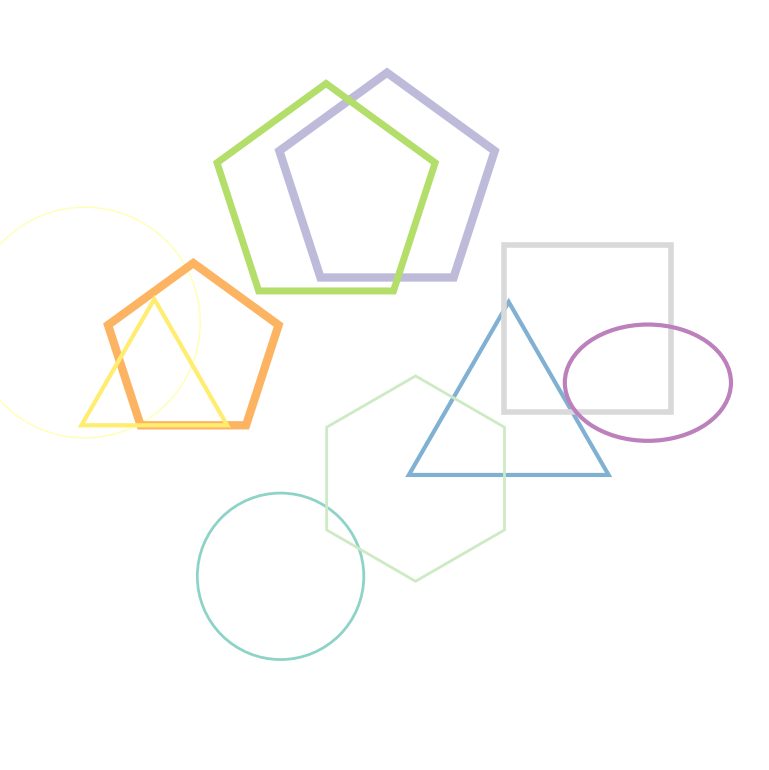[{"shape": "circle", "thickness": 1, "radius": 0.54, "center": [0.364, 0.252]}, {"shape": "circle", "thickness": 0.5, "radius": 0.75, "center": [0.11, 0.581]}, {"shape": "pentagon", "thickness": 3, "radius": 0.74, "center": [0.503, 0.759]}, {"shape": "triangle", "thickness": 1.5, "radius": 0.75, "center": [0.661, 0.458]}, {"shape": "pentagon", "thickness": 3, "radius": 0.58, "center": [0.251, 0.542]}, {"shape": "pentagon", "thickness": 2.5, "radius": 0.74, "center": [0.423, 0.743]}, {"shape": "square", "thickness": 2, "radius": 0.54, "center": [0.763, 0.573]}, {"shape": "oval", "thickness": 1.5, "radius": 0.54, "center": [0.841, 0.503]}, {"shape": "hexagon", "thickness": 1, "radius": 0.67, "center": [0.54, 0.378]}, {"shape": "triangle", "thickness": 1.5, "radius": 0.55, "center": [0.2, 0.502]}]